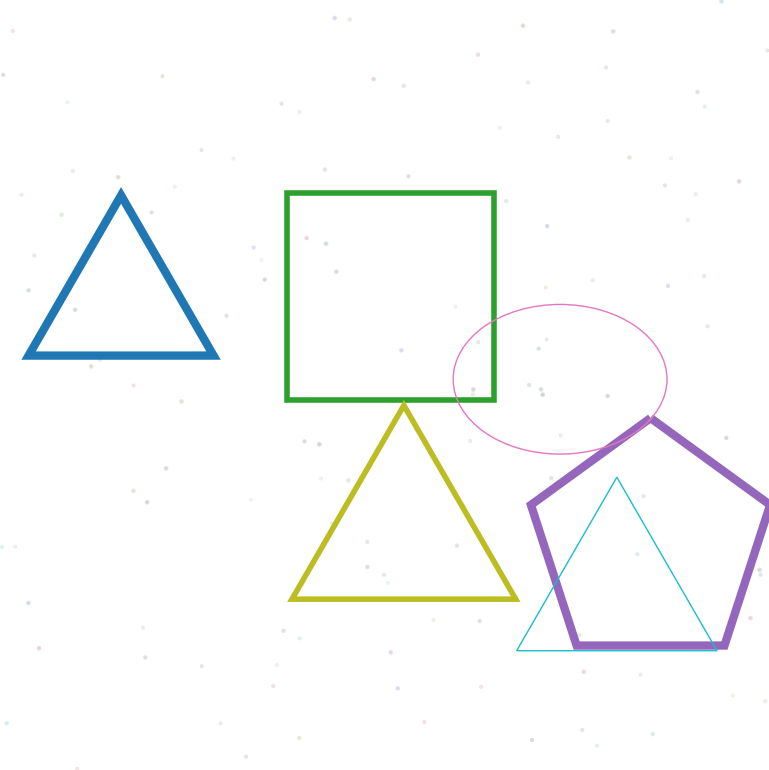[{"shape": "triangle", "thickness": 3, "radius": 0.69, "center": [0.157, 0.608]}, {"shape": "square", "thickness": 2, "radius": 0.67, "center": [0.507, 0.615]}, {"shape": "pentagon", "thickness": 3, "radius": 0.82, "center": [0.845, 0.294]}, {"shape": "oval", "thickness": 0.5, "radius": 0.69, "center": [0.727, 0.507]}, {"shape": "triangle", "thickness": 2, "radius": 0.84, "center": [0.524, 0.306]}, {"shape": "triangle", "thickness": 0.5, "radius": 0.75, "center": [0.801, 0.23]}]